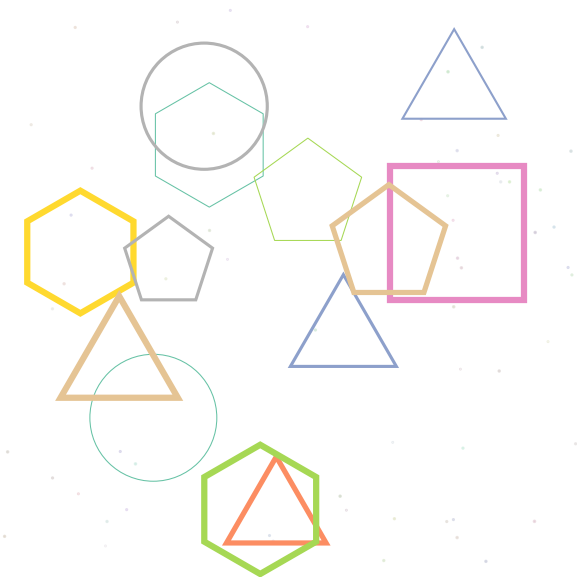[{"shape": "hexagon", "thickness": 0.5, "radius": 0.54, "center": [0.362, 0.748]}, {"shape": "circle", "thickness": 0.5, "radius": 0.55, "center": [0.266, 0.276]}, {"shape": "triangle", "thickness": 2.5, "radius": 0.5, "center": [0.478, 0.109]}, {"shape": "triangle", "thickness": 1, "radius": 0.52, "center": [0.786, 0.845]}, {"shape": "triangle", "thickness": 1.5, "radius": 0.53, "center": [0.595, 0.418]}, {"shape": "square", "thickness": 3, "radius": 0.58, "center": [0.792, 0.596]}, {"shape": "hexagon", "thickness": 3, "radius": 0.56, "center": [0.451, 0.117]}, {"shape": "pentagon", "thickness": 0.5, "radius": 0.49, "center": [0.533, 0.662]}, {"shape": "hexagon", "thickness": 3, "radius": 0.53, "center": [0.139, 0.563]}, {"shape": "pentagon", "thickness": 2.5, "radius": 0.52, "center": [0.673, 0.576]}, {"shape": "triangle", "thickness": 3, "radius": 0.59, "center": [0.206, 0.369]}, {"shape": "pentagon", "thickness": 1.5, "radius": 0.4, "center": [0.292, 0.545]}, {"shape": "circle", "thickness": 1.5, "radius": 0.55, "center": [0.354, 0.815]}]